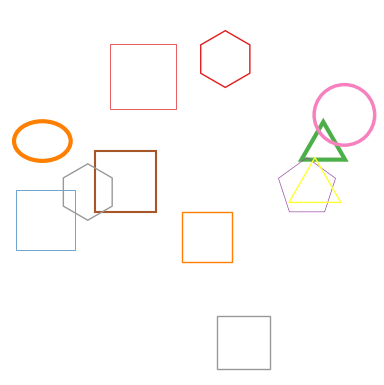[{"shape": "square", "thickness": 0.5, "radius": 0.42, "center": [0.372, 0.801]}, {"shape": "hexagon", "thickness": 1, "radius": 0.37, "center": [0.585, 0.847]}, {"shape": "square", "thickness": 0.5, "radius": 0.39, "center": [0.118, 0.429]}, {"shape": "triangle", "thickness": 3, "radius": 0.33, "center": [0.84, 0.618]}, {"shape": "pentagon", "thickness": 0.5, "radius": 0.39, "center": [0.797, 0.513]}, {"shape": "oval", "thickness": 3, "radius": 0.37, "center": [0.11, 0.634]}, {"shape": "square", "thickness": 1, "radius": 0.32, "center": [0.538, 0.384]}, {"shape": "triangle", "thickness": 1, "radius": 0.39, "center": [0.818, 0.513]}, {"shape": "square", "thickness": 1.5, "radius": 0.4, "center": [0.326, 0.529]}, {"shape": "circle", "thickness": 2.5, "radius": 0.39, "center": [0.895, 0.702]}, {"shape": "square", "thickness": 1, "radius": 0.34, "center": [0.633, 0.111]}, {"shape": "hexagon", "thickness": 1, "radius": 0.37, "center": [0.228, 0.501]}]